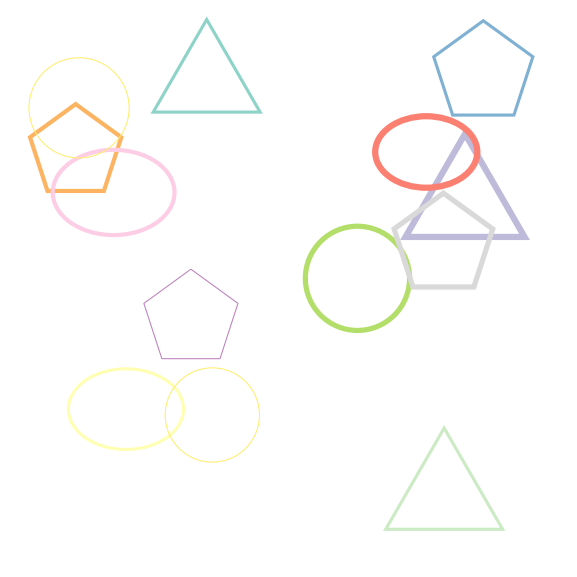[{"shape": "triangle", "thickness": 1.5, "radius": 0.53, "center": [0.358, 0.858]}, {"shape": "oval", "thickness": 1.5, "radius": 0.5, "center": [0.218, 0.291]}, {"shape": "triangle", "thickness": 3, "radius": 0.6, "center": [0.805, 0.648]}, {"shape": "oval", "thickness": 3, "radius": 0.44, "center": [0.738, 0.736]}, {"shape": "pentagon", "thickness": 1.5, "radius": 0.45, "center": [0.837, 0.873]}, {"shape": "pentagon", "thickness": 2, "radius": 0.42, "center": [0.131, 0.736]}, {"shape": "circle", "thickness": 2.5, "radius": 0.45, "center": [0.619, 0.517]}, {"shape": "oval", "thickness": 2, "radius": 0.53, "center": [0.197, 0.666]}, {"shape": "pentagon", "thickness": 2.5, "radius": 0.45, "center": [0.768, 0.575]}, {"shape": "pentagon", "thickness": 0.5, "radius": 0.43, "center": [0.331, 0.447]}, {"shape": "triangle", "thickness": 1.5, "radius": 0.58, "center": [0.769, 0.141]}, {"shape": "circle", "thickness": 0.5, "radius": 0.43, "center": [0.137, 0.812]}, {"shape": "circle", "thickness": 0.5, "radius": 0.41, "center": [0.368, 0.281]}]